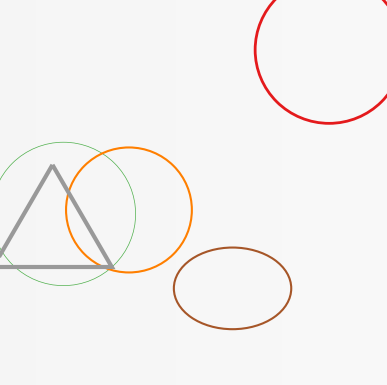[{"shape": "circle", "thickness": 2, "radius": 0.95, "center": [0.849, 0.87]}, {"shape": "circle", "thickness": 0.5, "radius": 0.93, "center": [0.164, 0.444]}, {"shape": "circle", "thickness": 1.5, "radius": 0.81, "center": [0.333, 0.455]}, {"shape": "oval", "thickness": 1.5, "radius": 0.76, "center": [0.6, 0.251]}, {"shape": "triangle", "thickness": 3, "radius": 0.88, "center": [0.135, 0.395]}]